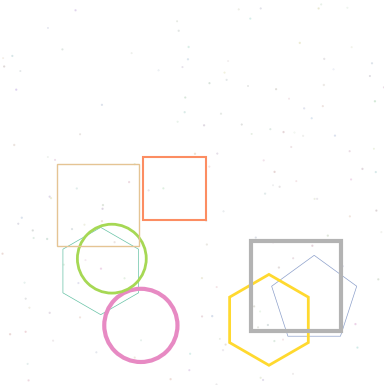[{"shape": "hexagon", "thickness": 0.5, "radius": 0.57, "center": [0.262, 0.296]}, {"shape": "square", "thickness": 1.5, "radius": 0.41, "center": [0.454, 0.511]}, {"shape": "pentagon", "thickness": 0.5, "radius": 0.58, "center": [0.816, 0.221]}, {"shape": "circle", "thickness": 3, "radius": 0.48, "center": [0.366, 0.155]}, {"shape": "circle", "thickness": 2, "radius": 0.45, "center": [0.29, 0.328]}, {"shape": "hexagon", "thickness": 2, "radius": 0.59, "center": [0.699, 0.169]}, {"shape": "square", "thickness": 1, "radius": 0.53, "center": [0.254, 0.467]}, {"shape": "square", "thickness": 3, "radius": 0.58, "center": [0.768, 0.257]}]